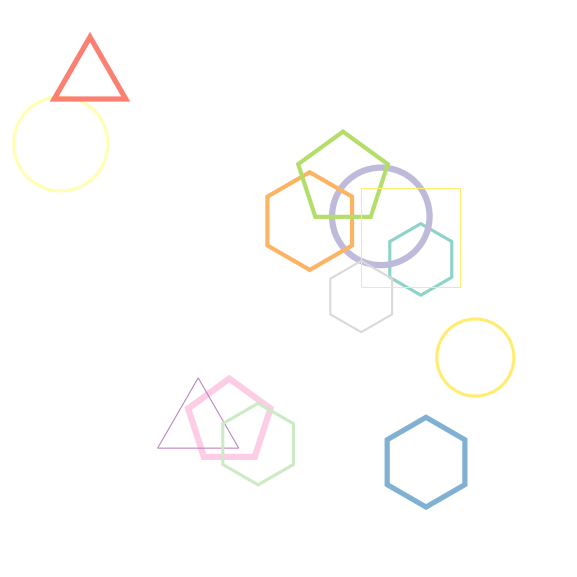[{"shape": "hexagon", "thickness": 1.5, "radius": 0.31, "center": [0.729, 0.55]}, {"shape": "circle", "thickness": 1.5, "radius": 0.41, "center": [0.105, 0.75]}, {"shape": "circle", "thickness": 3, "radius": 0.42, "center": [0.659, 0.624]}, {"shape": "triangle", "thickness": 2.5, "radius": 0.36, "center": [0.156, 0.863]}, {"shape": "hexagon", "thickness": 2.5, "radius": 0.39, "center": [0.738, 0.199]}, {"shape": "hexagon", "thickness": 2, "radius": 0.42, "center": [0.536, 0.616]}, {"shape": "pentagon", "thickness": 2, "radius": 0.41, "center": [0.594, 0.69]}, {"shape": "pentagon", "thickness": 3, "radius": 0.37, "center": [0.397, 0.269]}, {"shape": "hexagon", "thickness": 1, "radius": 0.31, "center": [0.625, 0.486]}, {"shape": "triangle", "thickness": 0.5, "radius": 0.41, "center": [0.343, 0.264]}, {"shape": "hexagon", "thickness": 1.5, "radius": 0.35, "center": [0.447, 0.23]}, {"shape": "square", "thickness": 0.5, "radius": 0.43, "center": [0.71, 0.588]}, {"shape": "circle", "thickness": 1.5, "radius": 0.33, "center": [0.823, 0.38]}]